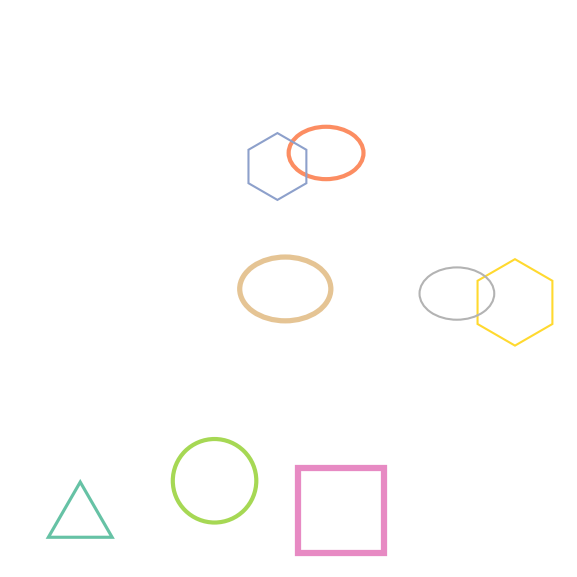[{"shape": "triangle", "thickness": 1.5, "radius": 0.32, "center": [0.139, 0.101]}, {"shape": "oval", "thickness": 2, "radius": 0.32, "center": [0.565, 0.734]}, {"shape": "hexagon", "thickness": 1, "radius": 0.29, "center": [0.48, 0.711]}, {"shape": "square", "thickness": 3, "radius": 0.37, "center": [0.591, 0.115]}, {"shape": "circle", "thickness": 2, "radius": 0.36, "center": [0.372, 0.167]}, {"shape": "hexagon", "thickness": 1, "radius": 0.37, "center": [0.892, 0.476]}, {"shape": "oval", "thickness": 2.5, "radius": 0.39, "center": [0.494, 0.499]}, {"shape": "oval", "thickness": 1, "radius": 0.32, "center": [0.791, 0.491]}]